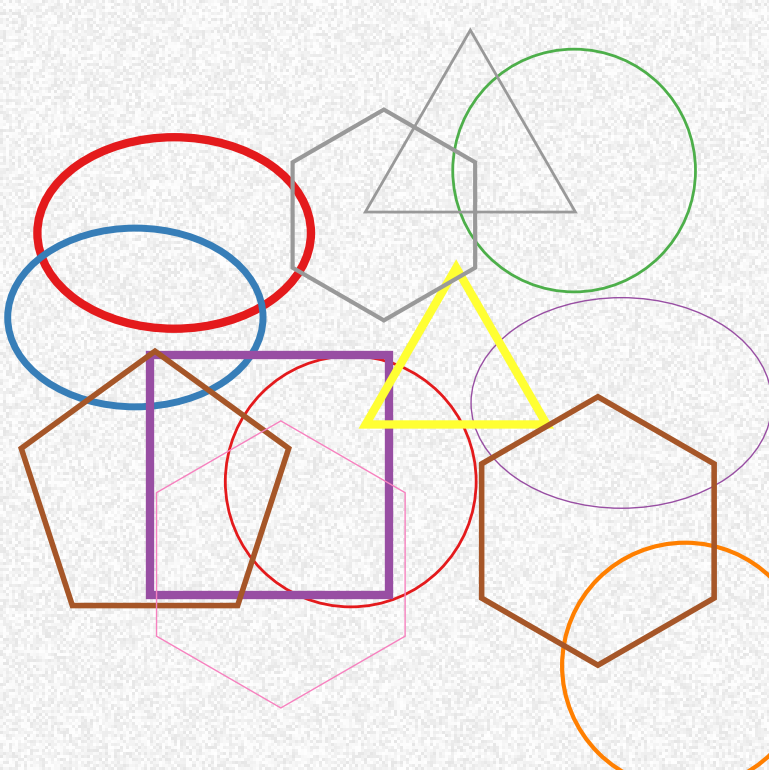[{"shape": "oval", "thickness": 3, "radius": 0.89, "center": [0.226, 0.697]}, {"shape": "circle", "thickness": 1, "radius": 0.81, "center": [0.456, 0.375]}, {"shape": "oval", "thickness": 2.5, "radius": 0.83, "center": [0.176, 0.588]}, {"shape": "circle", "thickness": 1, "radius": 0.79, "center": [0.746, 0.779]}, {"shape": "square", "thickness": 3, "radius": 0.78, "center": [0.35, 0.383]}, {"shape": "oval", "thickness": 0.5, "radius": 0.98, "center": [0.807, 0.477]}, {"shape": "circle", "thickness": 1.5, "radius": 0.8, "center": [0.89, 0.135]}, {"shape": "triangle", "thickness": 3, "radius": 0.68, "center": [0.592, 0.517]}, {"shape": "pentagon", "thickness": 2, "radius": 0.91, "center": [0.201, 0.361]}, {"shape": "hexagon", "thickness": 2, "radius": 0.87, "center": [0.776, 0.31]}, {"shape": "hexagon", "thickness": 0.5, "radius": 0.93, "center": [0.365, 0.267]}, {"shape": "triangle", "thickness": 1, "radius": 0.79, "center": [0.611, 0.803]}, {"shape": "hexagon", "thickness": 1.5, "radius": 0.68, "center": [0.499, 0.721]}]